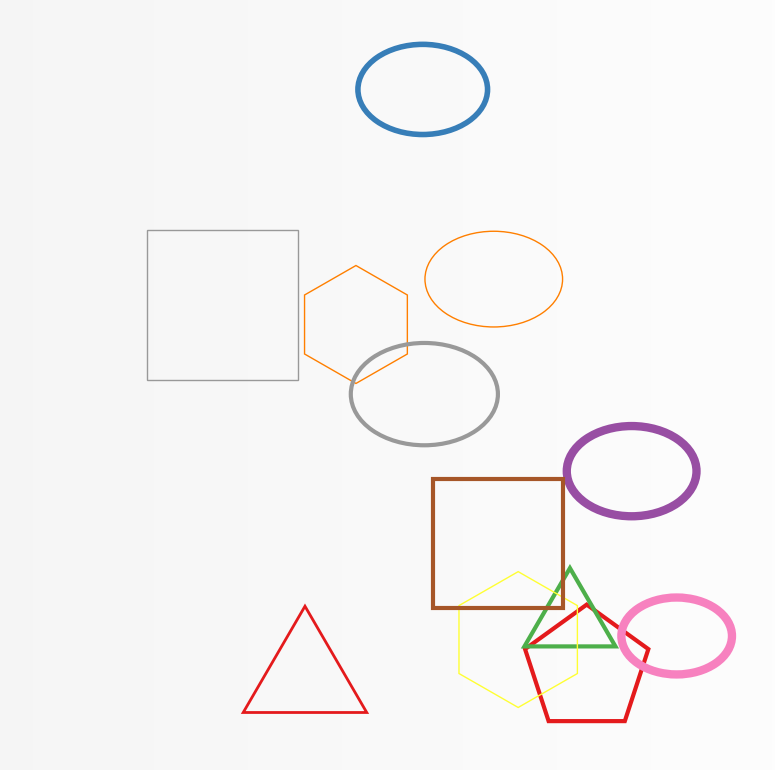[{"shape": "pentagon", "thickness": 1.5, "radius": 0.42, "center": [0.757, 0.131]}, {"shape": "triangle", "thickness": 1, "radius": 0.46, "center": [0.394, 0.121]}, {"shape": "oval", "thickness": 2, "radius": 0.42, "center": [0.545, 0.884]}, {"shape": "triangle", "thickness": 1.5, "radius": 0.34, "center": [0.735, 0.194]}, {"shape": "oval", "thickness": 3, "radius": 0.42, "center": [0.815, 0.388]}, {"shape": "oval", "thickness": 0.5, "radius": 0.44, "center": [0.637, 0.638]}, {"shape": "hexagon", "thickness": 0.5, "radius": 0.38, "center": [0.459, 0.579]}, {"shape": "hexagon", "thickness": 0.5, "radius": 0.44, "center": [0.669, 0.169]}, {"shape": "square", "thickness": 1.5, "radius": 0.42, "center": [0.642, 0.294]}, {"shape": "oval", "thickness": 3, "radius": 0.36, "center": [0.873, 0.174]}, {"shape": "oval", "thickness": 1.5, "radius": 0.47, "center": [0.548, 0.488]}, {"shape": "square", "thickness": 0.5, "radius": 0.49, "center": [0.287, 0.603]}]